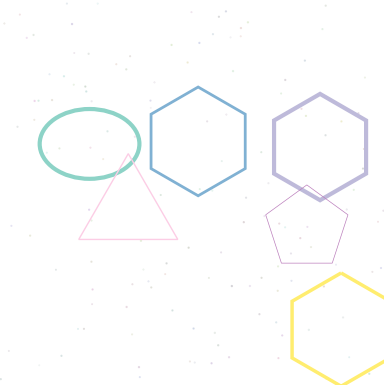[{"shape": "oval", "thickness": 3, "radius": 0.65, "center": [0.233, 0.626]}, {"shape": "hexagon", "thickness": 3, "radius": 0.69, "center": [0.831, 0.618]}, {"shape": "hexagon", "thickness": 2, "radius": 0.71, "center": [0.515, 0.633]}, {"shape": "triangle", "thickness": 1, "radius": 0.74, "center": [0.333, 0.452]}, {"shape": "pentagon", "thickness": 0.5, "radius": 0.56, "center": [0.797, 0.407]}, {"shape": "hexagon", "thickness": 2.5, "radius": 0.74, "center": [0.886, 0.144]}]